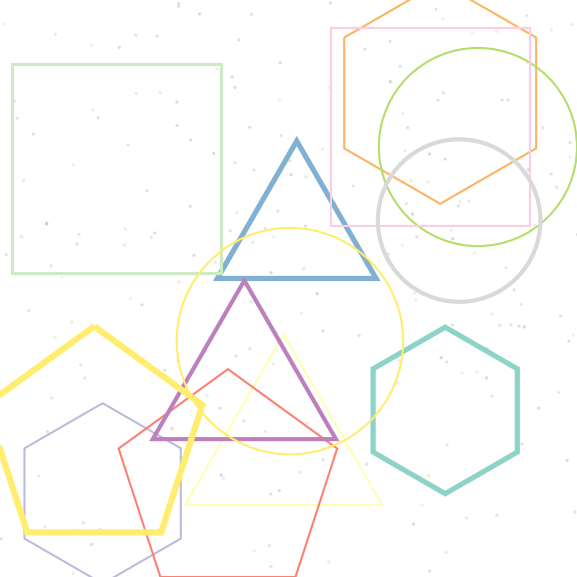[{"shape": "hexagon", "thickness": 2.5, "radius": 0.72, "center": [0.771, 0.288]}, {"shape": "triangle", "thickness": 1, "radius": 0.99, "center": [0.491, 0.223]}, {"shape": "hexagon", "thickness": 1, "radius": 0.78, "center": [0.178, 0.145]}, {"shape": "pentagon", "thickness": 1, "radius": 0.99, "center": [0.395, 0.161]}, {"shape": "triangle", "thickness": 2.5, "radius": 0.79, "center": [0.514, 0.596]}, {"shape": "hexagon", "thickness": 1, "radius": 0.96, "center": [0.762, 0.838]}, {"shape": "circle", "thickness": 1, "radius": 0.86, "center": [0.828, 0.745]}, {"shape": "square", "thickness": 1, "radius": 0.86, "center": [0.746, 0.779]}, {"shape": "circle", "thickness": 2, "radius": 0.7, "center": [0.795, 0.617]}, {"shape": "triangle", "thickness": 2, "radius": 0.92, "center": [0.423, 0.33]}, {"shape": "square", "thickness": 1.5, "radius": 0.9, "center": [0.201, 0.707]}, {"shape": "pentagon", "thickness": 3, "radius": 0.99, "center": [0.163, 0.237]}, {"shape": "circle", "thickness": 1, "radius": 0.98, "center": [0.502, 0.408]}]